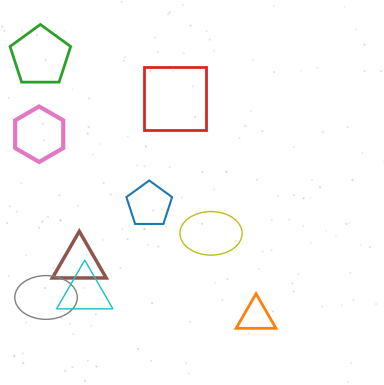[{"shape": "pentagon", "thickness": 1.5, "radius": 0.31, "center": [0.388, 0.469]}, {"shape": "triangle", "thickness": 2, "radius": 0.3, "center": [0.665, 0.177]}, {"shape": "pentagon", "thickness": 2, "radius": 0.41, "center": [0.105, 0.854]}, {"shape": "square", "thickness": 2, "radius": 0.41, "center": [0.455, 0.744]}, {"shape": "triangle", "thickness": 2.5, "radius": 0.4, "center": [0.206, 0.318]}, {"shape": "hexagon", "thickness": 3, "radius": 0.36, "center": [0.102, 0.651]}, {"shape": "oval", "thickness": 1, "radius": 0.41, "center": [0.12, 0.227]}, {"shape": "oval", "thickness": 1, "radius": 0.4, "center": [0.548, 0.394]}, {"shape": "triangle", "thickness": 1, "radius": 0.42, "center": [0.22, 0.24]}]